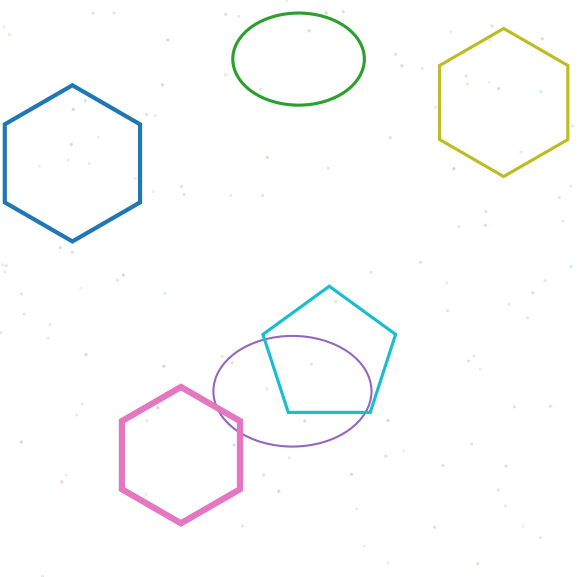[{"shape": "hexagon", "thickness": 2, "radius": 0.68, "center": [0.125, 0.716]}, {"shape": "oval", "thickness": 1.5, "radius": 0.57, "center": [0.517, 0.897]}, {"shape": "oval", "thickness": 1, "radius": 0.68, "center": [0.506, 0.322]}, {"shape": "hexagon", "thickness": 3, "radius": 0.59, "center": [0.313, 0.211]}, {"shape": "hexagon", "thickness": 1.5, "radius": 0.64, "center": [0.872, 0.822]}, {"shape": "pentagon", "thickness": 1.5, "radius": 0.6, "center": [0.57, 0.383]}]